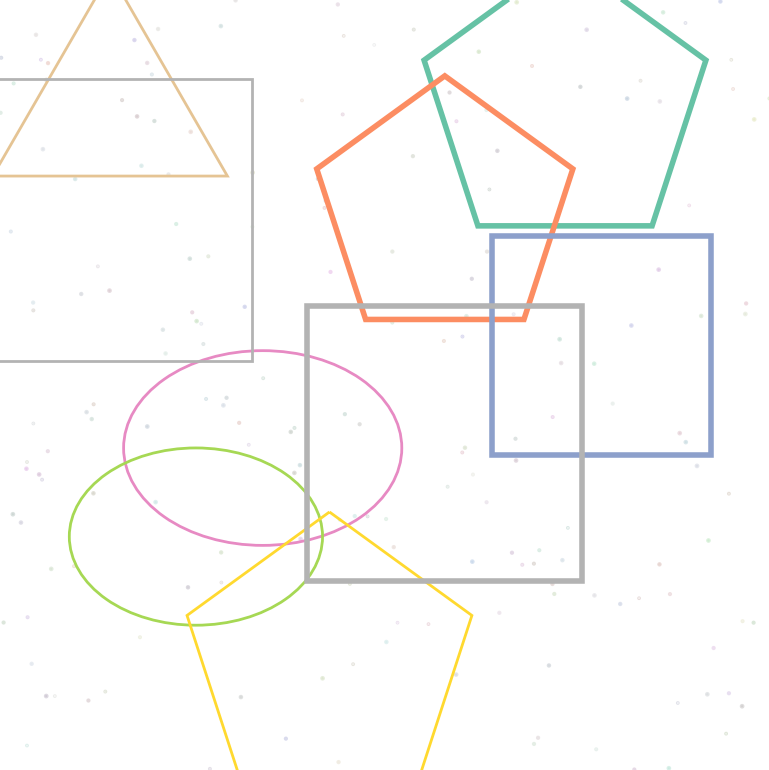[{"shape": "pentagon", "thickness": 2, "radius": 0.96, "center": [0.734, 0.862]}, {"shape": "pentagon", "thickness": 2, "radius": 0.87, "center": [0.578, 0.727]}, {"shape": "square", "thickness": 2, "radius": 0.71, "center": [0.781, 0.552]}, {"shape": "oval", "thickness": 1, "radius": 0.9, "center": [0.341, 0.418]}, {"shape": "oval", "thickness": 1, "radius": 0.82, "center": [0.254, 0.303]}, {"shape": "pentagon", "thickness": 1, "radius": 0.97, "center": [0.428, 0.141]}, {"shape": "triangle", "thickness": 1, "radius": 0.88, "center": [0.143, 0.859]}, {"shape": "square", "thickness": 2, "radius": 0.89, "center": [0.578, 0.424]}, {"shape": "square", "thickness": 1, "radius": 0.92, "center": [0.145, 0.714]}]